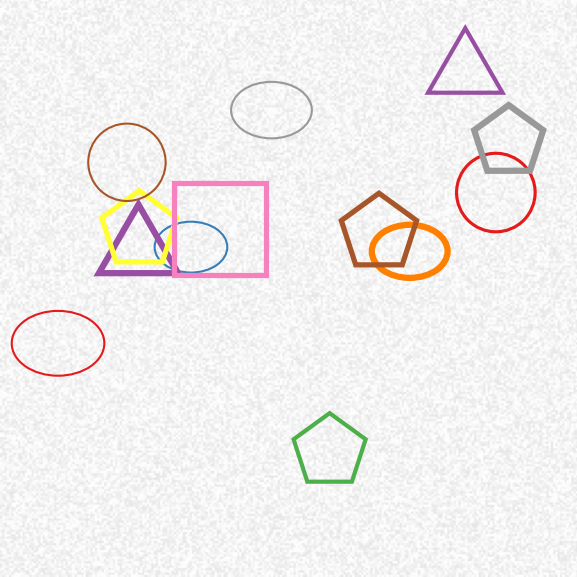[{"shape": "oval", "thickness": 1, "radius": 0.4, "center": [0.1, 0.405]}, {"shape": "circle", "thickness": 1.5, "radius": 0.34, "center": [0.859, 0.666]}, {"shape": "oval", "thickness": 1, "radius": 0.31, "center": [0.331, 0.571]}, {"shape": "pentagon", "thickness": 2, "radius": 0.33, "center": [0.571, 0.218]}, {"shape": "triangle", "thickness": 3, "radius": 0.4, "center": [0.24, 0.566]}, {"shape": "triangle", "thickness": 2, "radius": 0.37, "center": [0.806, 0.876]}, {"shape": "oval", "thickness": 3, "radius": 0.33, "center": [0.709, 0.564]}, {"shape": "pentagon", "thickness": 2.5, "radius": 0.34, "center": [0.241, 0.601]}, {"shape": "circle", "thickness": 1, "radius": 0.33, "center": [0.22, 0.718]}, {"shape": "pentagon", "thickness": 2.5, "radius": 0.34, "center": [0.656, 0.596]}, {"shape": "square", "thickness": 2.5, "radius": 0.4, "center": [0.381, 0.602]}, {"shape": "oval", "thickness": 1, "radius": 0.35, "center": [0.47, 0.808]}, {"shape": "pentagon", "thickness": 3, "radius": 0.31, "center": [0.881, 0.754]}]